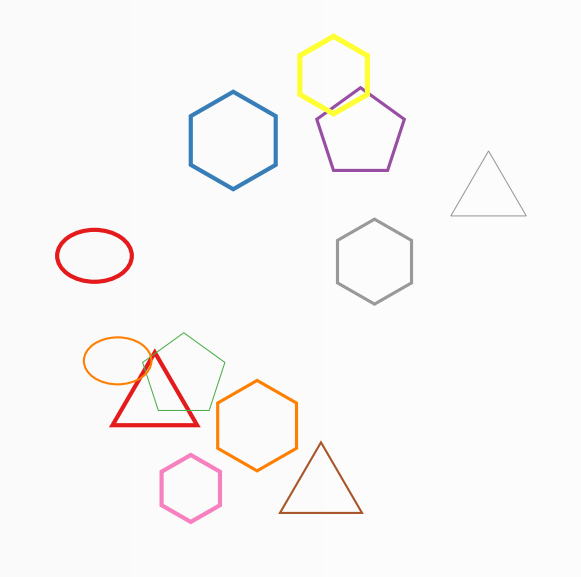[{"shape": "triangle", "thickness": 2, "radius": 0.42, "center": [0.266, 0.305]}, {"shape": "oval", "thickness": 2, "radius": 0.32, "center": [0.163, 0.556]}, {"shape": "hexagon", "thickness": 2, "radius": 0.42, "center": [0.401, 0.756]}, {"shape": "pentagon", "thickness": 0.5, "radius": 0.37, "center": [0.316, 0.349]}, {"shape": "pentagon", "thickness": 1.5, "radius": 0.4, "center": [0.62, 0.768]}, {"shape": "hexagon", "thickness": 1.5, "radius": 0.39, "center": [0.442, 0.262]}, {"shape": "oval", "thickness": 1, "radius": 0.29, "center": [0.202, 0.374]}, {"shape": "hexagon", "thickness": 2.5, "radius": 0.34, "center": [0.574, 0.869]}, {"shape": "triangle", "thickness": 1, "radius": 0.41, "center": [0.552, 0.152]}, {"shape": "hexagon", "thickness": 2, "radius": 0.29, "center": [0.328, 0.153]}, {"shape": "hexagon", "thickness": 1.5, "radius": 0.37, "center": [0.644, 0.546]}, {"shape": "triangle", "thickness": 0.5, "radius": 0.37, "center": [0.841, 0.663]}]